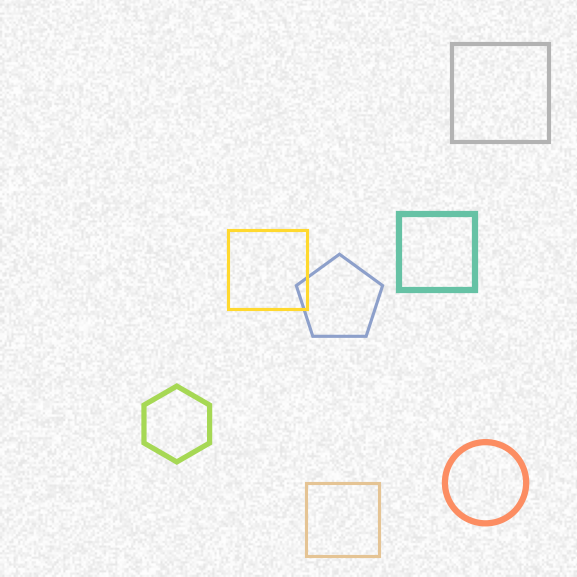[{"shape": "square", "thickness": 3, "radius": 0.33, "center": [0.756, 0.562]}, {"shape": "circle", "thickness": 3, "radius": 0.35, "center": [0.841, 0.163]}, {"shape": "pentagon", "thickness": 1.5, "radius": 0.39, "center": [0.588, 0.48]}, {"shape": "hexagon", "thickness": 2.5, "radius": 0.33, "center": [0.306, 0.265]}, {"shape": "square", "thickness": 1.5, "radius": 0.34, "center": [0.463, 0.532]}, {"shape": "square", "thickness": 1.5, "radius": 0.32, "center": [0.593, 0.1]}, {"shape": "square", "thickness": 2, "radius": 0.42, "center": [0.867, 0.838]}]